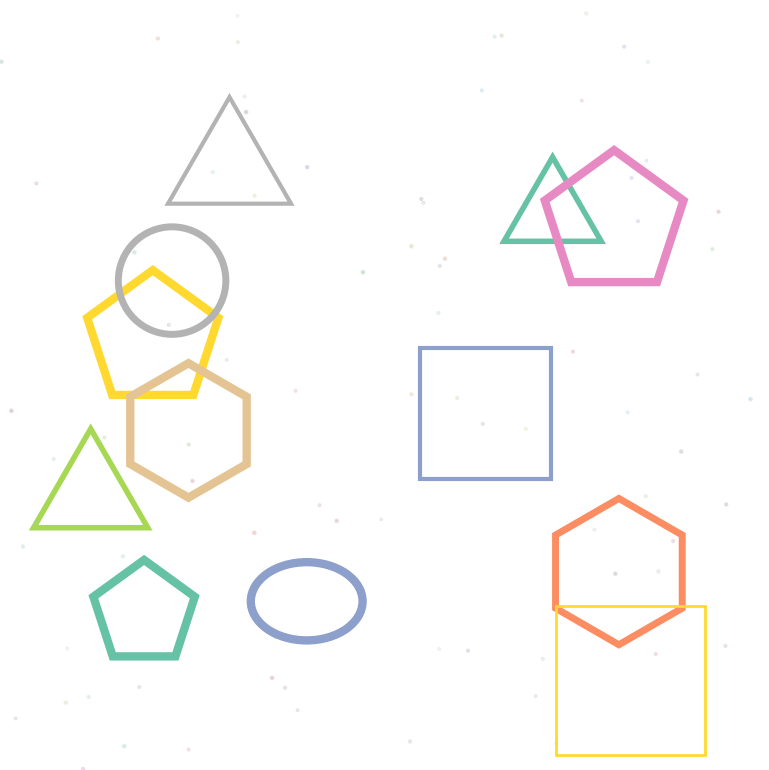[{"shape": "triangle", "thickness": 2, "radius": 0.36, "center": [0.718, 0.723]}, {"shape": "pentagon", "thickness": 3, "radius": 0.35, "center": [0.187, 0.204]}, {"shape": "hexagon", "thickness": 2.5, "radius": 0.47, "center": [0.804, 0.258]}, {"shape": "square", "thickness": 1.5, "radius": 0.43, "center": [0.63, 0.463]}, {"shape": "oval", "thickness": 3, "radius": 0.36, "center": [0.398, 0.219]}, {"shape": "pentagon", "thickness": 3, "radius": 0.47, "center": [0.798, 0.71]}, {"shape": "triangle", "thickness": 2, "radius": 0.43, "center": [0.118, 0.357]}, {"shape": "pentagon", "thickness": 3, "radius": 0.45, "center": [0.198, 0.56]}, {"shape": "square", "thickness": 1, "radius": 0.48, "center": [0.819, 0.116]}, {"shape": "hexagon", "thickness": 3, "radius": 0.44, "center": [0.245, 0.441]}, {"shape": "triangle", "thickness": 1.5, "radius": 0.46, "center": [0.298, 0.782]}, {"shape": "circle", "thickness": 2.5, "radius": 0.35, "center": [0.223, 0.636]}]